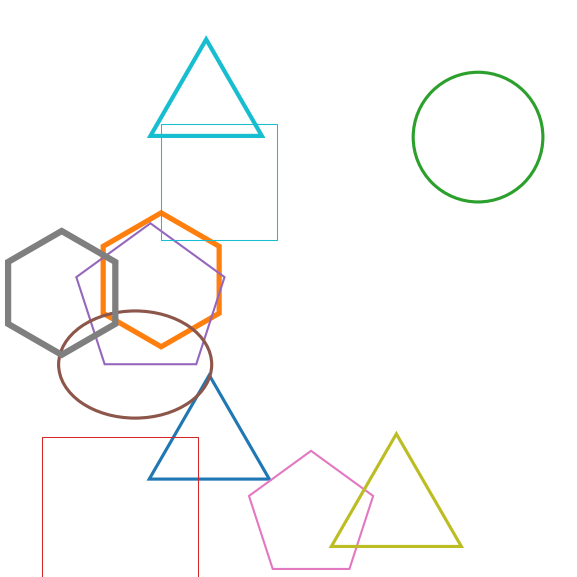[{"shape": "triangle", "thickness": 1.5, "radius": 0.6, "center": [0.362, 0.23]}, {"shape": "hexagon", "thickness": 2.5, "radius": 0.58, "center": [0.279, 0.515]}, {"shape": "circle", "thickness": 1.5, "radius": 0.56, "center": [0.828, 0.762]}, {"shape": "square", "thickness": 0.5, "radius": 0.68, "center": [0.208, 0.106]}, {"shape": "pentagon", "thickness": 1, "radius": 0.67, "center": [0.26, 0.478]}, {"shape": "oval", "thickness": 1.5, "radius": 0.66, "center": [0.234, 0.368]}, {"shape": "pentagon", "thickness": 1, "radius": 0.57, "center": [0.539, 0.105]}, {"shape": "hexagon", "thickness": 3, "radius": 0.54, "center": [0.107, 0.492]}, {"shape": "triangle", "thickness": 1.5, "radius": 0.65, "center": [0.686, 0.118]}, {"shape": "triangle", "thickness": 2, "radius": 0.56, "center": [0.357, 0.819]}, {"shape": "square", "thickness": 0.5, "radius": 0.5, "center": [0.38, 0.684]}]